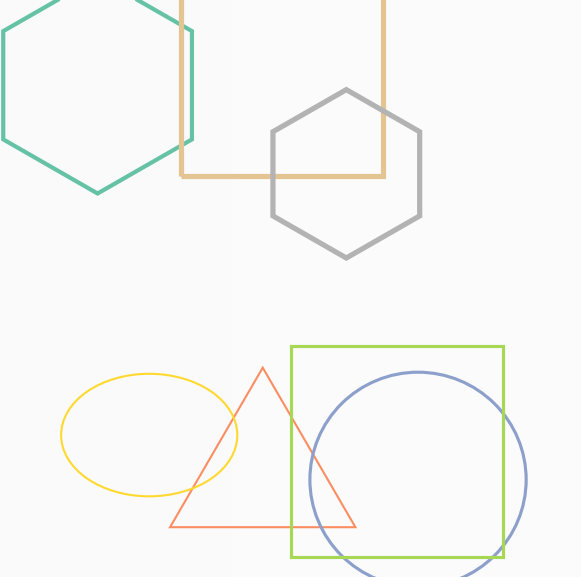[{"shape": "hexagon", "thickness": 2, "radius": 0.94, "center": [0.168, 0.851]}, {"shape": "triangle", "thickness": 1, "radius": 0.92, "center": [0.452, 0.178]}, {"shape": "circle", "thickness": 1.5, "radius": 0.93, "center": [0.719, 0.169]}, {"shape": "square", "thickness": 1.5, "radius": 0.91, "center": [0.683, 0.218]}, {"shape": "oval", "thickness": 1, "radius": 0.76, "center": [0.257, 0.246]}, {"shape": "square", "thickness": 2.5, "radius": 0.87, "center": [0.485, 0.867]}, {"shape": "hexagon", "thickness": 2.5, "radius": 0.73, "center": [0.596, 0.698]}]